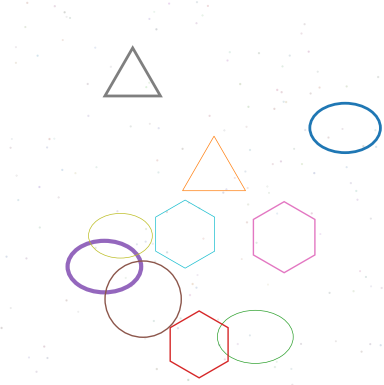[{"shape": "oval", "thickness": 2, "radius": 0.46, "center": [0.896, 0.668]}, {"shape": "triangle", "thickness": 0.5, "radius": 0.47, "center": [0.556, 0.552]}, {"shape": "oval", "thickness": 0.5, "radius": 0.49, "center": [0.663, 0.125]}, {"shape": "hexagon", "thickness": 1, "radius": 0.43, "center": [0.517, 0.105]}, {"shape": "oval", "thickness": 3, "radius": 0.48, "center": [0.271, 0.308]}, {"shape": "circle", "thickness": 1, "radius": 0.5, "center": [0.372, 0.223]}, {"shape": "hexagon", "thickness": 1, "radius": 0.46, "center": [0.738, 0.384]}, {"shape": "triangle", "thickness": 2, "radius": 0.42, "center": [0.345, 0.792]}, {"shape": "oval", "thickness": 0.5, "radius": 0.41, "center": [0.313, 0.388]}, {"shape": "hexagon", "thickness": 0.5, "radius": 0.44, "center": [0.481, 0.392]}]